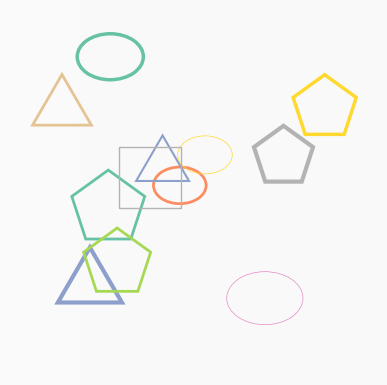[{"shape": "oval", "thickness": 2.5, "radius": 0.43, "center": [0.285, 0.853]}, {"shape": "pentagon", "thickness": 2, "radius": 0.49, "center": [0.279, 0.459]}, {"shape": "oval", "thickness": 2, "radius": 0.34, "center": [0.464, 0.519]}, {"shape": "triangle", "thickness": 3, "radius": 0.48, "center": [0.232, 0.262]}, {"shape": "triangle", "thickness": 1.5, "radius": 0.39, "center": [0.42, 0.569]}, {"shape": "oval", "thickness": 0.5, "radius": 0.49, "center": [0.683, 0.225]}, {"shape": "pentagon", "thickness": 2, "radius": 0.45, "center": [0.302, 0.317]}, {"shape": "pentagon", "thickness": 2.5, "radius": 0.43, "center": [0.838, 0.72]}, {"shape": "oval", "thickness": 0.5, "radius": 0.35, "center": [0.529, 0.598]}, {"shape": "triangle", "thickness": 2, "radius": 0.44, "center": [0.16, 0.719]}, {"shape": "pentagon", "thickness": 3, "radius": 0.4, "center": [0.732, 0.593]}, {"shape": "square", "thickness": 1, "radius": 0.4, "center": [0.387, 0.538]}]